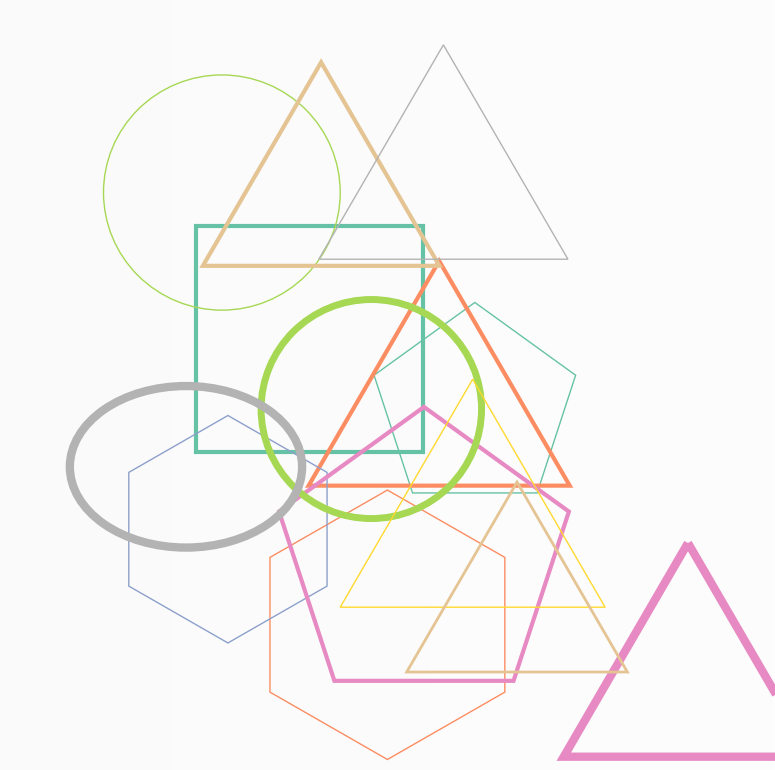[{"shape": "pentagon", "thickness": 0.5, "radius": 0.68, "center": [0.613, 0.47]}, {"shape": "square", "thickness": 1.5, "radius": 0.73, "center": [0.399, 0.56]}, {"shape": "triangle", "thickness": 1.5, "radius": 0.97, "center": [0.567, 0.467]}, {"shape": "hexagon", "thickness": 0.5, "radius": 0.87, "center": [0.5, 0.189]}, {"shape": "hexagon", "thickness": 0.5, "radius": 0.74, "center": [0.294, 0.313]}, {"shape": "triangle", "thickness": 3, "radius": 0.93, "center": [0.888, 0.11]}, {"shape": "pentagon", "thickness": 1.5, "radius": 0.98, "center": [0.547, 0.275]}, {"shape": "circle", "thickness": 2.5, "radius": 0.71, "center": [0.479, 0.469]}, {"shape": "circle", "thickness": 0.5, "radius": 0.76, "center": [0.286, 0.75]}, {"shape": "triangle", "thickness": 0.5, "radius": 0.99, "center": [0.61, 0.31]}, {"shape": "triangle", "thickness": 1.5, "radius": 0.88, "center": [0.414, 0.743]}, {"shape": "triangle", "thickness": 1, "radius": 0.82, "center": [0.667, 0.209]}, {"shape": "oval", "thickness": 3, "radius": 0.75, "center": [0.24, 0.394]}, {"shape": "triangle", "thickness": 0.5, "radius": 0.93, "center": [0.572, 0.756]}]